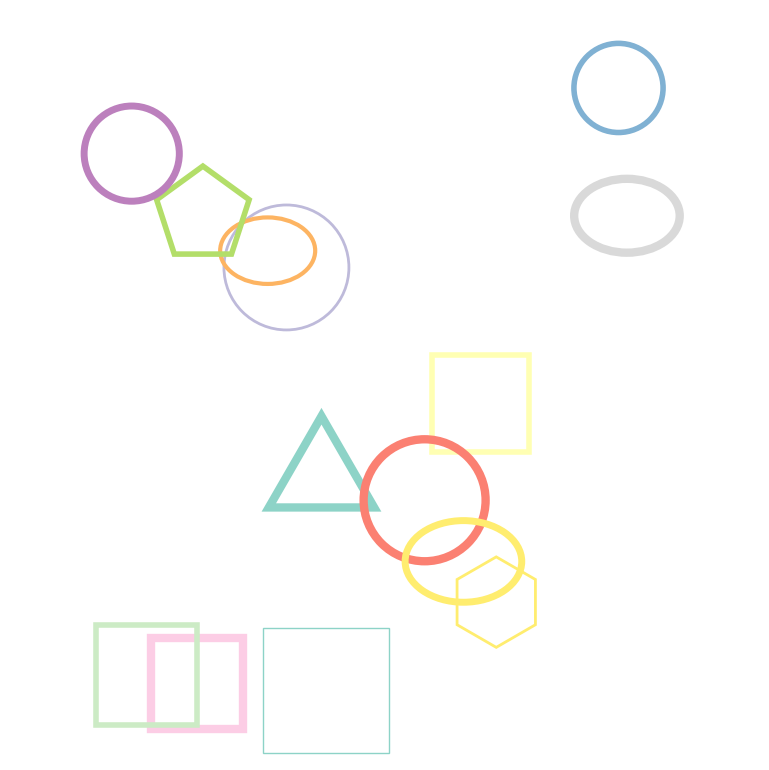[{"shape": "triangle", "thickness": 3, "radius": 0.39, "center": [0.418, 0.38]}, {"shape": "square", "thickness": 0.5, "radius": 0.41, "center": [0.423, 0.103]}, {"shape": "square", "thickness": 2, "radius": 0.31, "center": [0.624, 0.476]}, {"shape": "circle", "thickness": 1, "radius": 0.41, "center": [0.372, 0.653]}, {"shape": "circle", "thickness": 3, "radius": 0.4, "center": [0.551, 0.35]}, {"shape": "circle", "thickness": 2, "radius": 0.29, "center": [0.803, 0.886]}, {"shape": "oval", "thickness": 1.5, "radius": 0.31, "center": [0.348, 0.674]}, {"shape": "pentagon", "thickness": 2, "radius": 0.32, "center": [0.263, 0.721]}, {"shape": "square", "thickness": 3, "radius": 0.3, "center": [0.256, 0.113]}, {"shape": "oval", "thickness": 3, "radius": 0.34, "center": [0.814, 0.72]}, {"shape": "circle", "thickness": 2.5, "radius": 0.31, "center": [0.171, 0.8]}, {"shape": "square", "thickness": 2, "radius": 0.33, "center": [0.19, 0.124]}, {"shape": "oval", "thickness": 2.5, "radius": 0.38, "center": [0.602, 0.271]}, {"shape": "hexagon", "thickness": 1, "radius": 0.29, "center": [0.644, 0.218]}]